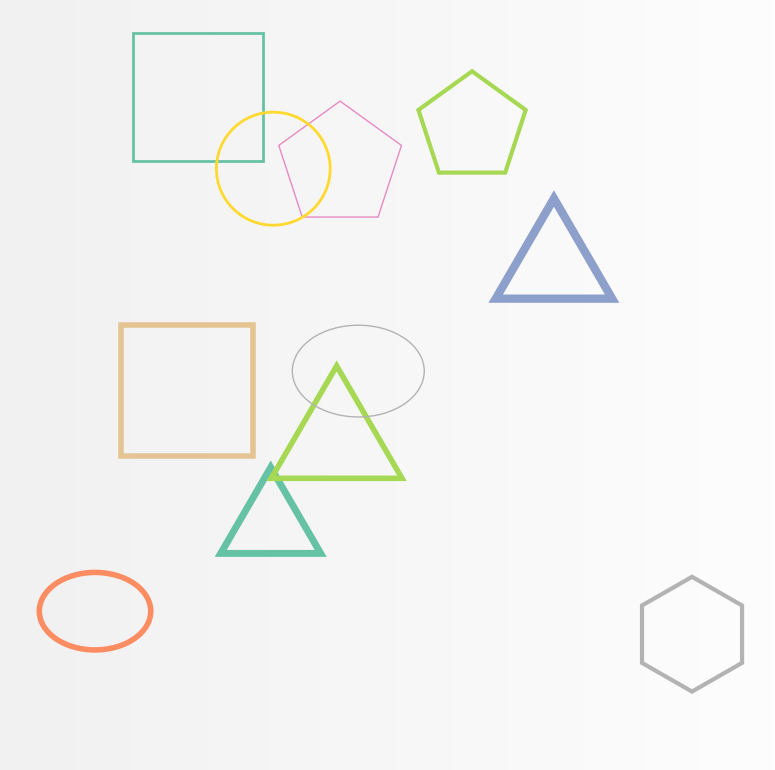[{"shape": "triangle", "thickness": 2.5, "radius": 0.37, "center": [0.349, 0.319]}, {"shape": "square", "thickness": 1, "radius": 0.42, "center": [0.256, 0.874]}, {"shape": "oval", "thickness": 2, "radius": 0.36, "center": [0.123, 0.206]}, {"shape": "triangle", "thickness": 3, "radius": 0.43, "center": [0.715, 0.656]}, {"shape": "pentagon", "thickness": 0.5, "radius": 0.42, "center": [0.439, 0.785]}, {"shape": "pentagon", "thickness": 1.5, "radius": 0.36, "center": [0.609, 0.835]}, {"shape": "triangle", "thickness": 2, "radius": 0.49, "center": [0.434, 0.427]}, {"shape": "circle", "thickness": 1, "radius": 0.37, "center": [0.353, 0.781]}, {"shape": "square", "thickness": 2, "radius": 0.42, "center": [0.242, 0.493]}, {"shape": "hexagon", "thickness": 1.5, "radius": 0.37, "center": [0.893, 0.176]}, {"shape": "oval", "thickness": 0.5, "radius": 0.43, "center": [0.462, 0.518]}]